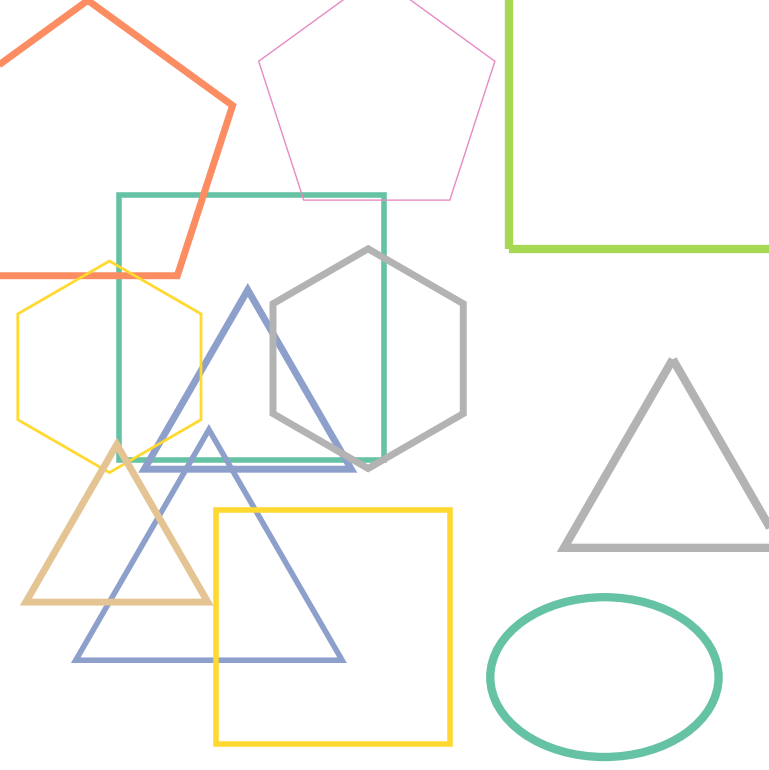[{"shape": "oval", "thickness": 3, "radius": 0.74, "center": [0.785, 0.121]}, {"shape": "square", "thickness": 2, "radius": 0.86, "center": [0.326, 0.575]}, {"shape": "pentagon", "thickness": 2.5, "radius": 0.99, "center": [0.114, 0.802]}, {"shape": "triangle", "thickness": 2.5, "radius": 0.78, "center": [0.322, 0.468]}, {"shape": "triangle", "thickness": 2, "radius": 1.0, "center": [0.271, 0.242]}, {"shape": "pentagon", "thickness": 0.5, "radius": 0.81, "center": [0.489, 0.871]}, {"shape": "square", "thickness": 3, "radius": 0.97, "center": [0.855, 0.87]}, {"shape": "square", "thickness": 2, "radius": 0.76, "center": [0.432, 0.186]}, {"shape": "hexagon", "thickness": 1, "radius": 0.69, "center": [0.142, 0.524]}, {"shape": "triangle", "thickness": 2.5, "radius": 0.68, "center": [0.152, 0.286]}, {"shape": "triangle", "thickness": 3, "radius": 0.82, "center": [0.874, 0.37]}, {"shape": "hexagon", "thickness": 2.5, "radius": 0.71, "center": [0.478, 0.534]}]